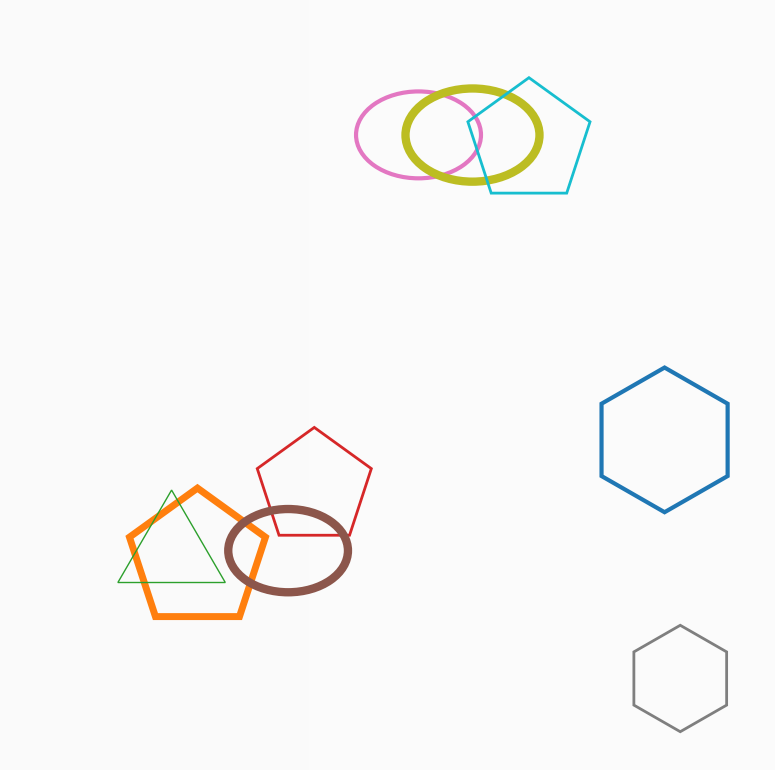[{"shape": "hexagon", "thickness": 1.5, "radius": 0.47, "center": [0.858, 0.429]}, {"shape": "pentagon", "thickness": 2.5, "radius": 0.46, "center": [0.255, 0.274]}, {"shape": "triangle", "thickness": 0.5, "radius": 0.4, "center": [0.221, 0.284]}, {"shape": "pentagon", "thickness": 1, "radius": 0.39, "center": [0.406, 0.367]}, {"shape": "oval", "thickness": 3, "radius": 0.39, "center": [0.372, 0.285]}, {"shape": "oval", "thickness": 1.5, "radius": 0.4, "center": [0.54, 0.825]}, {"shape": "hexagon", "thickness": 1, "radius": 0.35, "center": [0.878, 0.119]}, {"shape": "oval", "thickness": 3, "radius": 0.43, "center": [0.61, 0.825]}, {"shape": "pentagon", "thickness": 1, "radius": 0.41, "center": [0.683, 0.816]}]